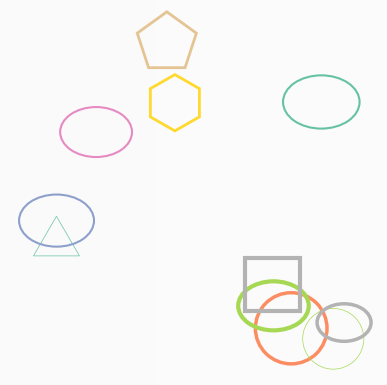[{"shape": "triangle", "thickness": 0.5, "radius": 0.34, "center": [0.146, 0.37]}, {"shape": "oval", "thickness": 1.5, "radius": 0.49, "center": [0.829, 0.735]}, {"shape": "circle", "thickness": 2.5, "radius": 0.46, "center": [0.751, 0.147]}, {"shape": "oval", "thickness": 1.5, "radius": 0.48, "center": [0.146, 0.427]}, {"shape": "oval", "thickness": 1.5, "radius": 0.46, "center": [0.248, 0.657]}, {"shape": "oval", "thickness": 3, "radius": 0.45, "center": [0.706, 0.206]}, {"shape": "circle", "thickness": 0.5, "radius": 0.39, "center": [0.86, 0.12]}, {"shape": "hexagon", "thickness": 2, "radius": 0.37, "center": [0.451, 0.733]}, {"shape": "pentagon", "thickness": 2, "radius": 0.4, "center": [0.431, 0.889]}, {"shape": "oval", "thickness": 2.5, "radius": 0.35, "center": [0.888, 0.162]}, {"shape": "square", "thickness": 3, "radius": 0.35, "center": [0.703, 0.261]}]